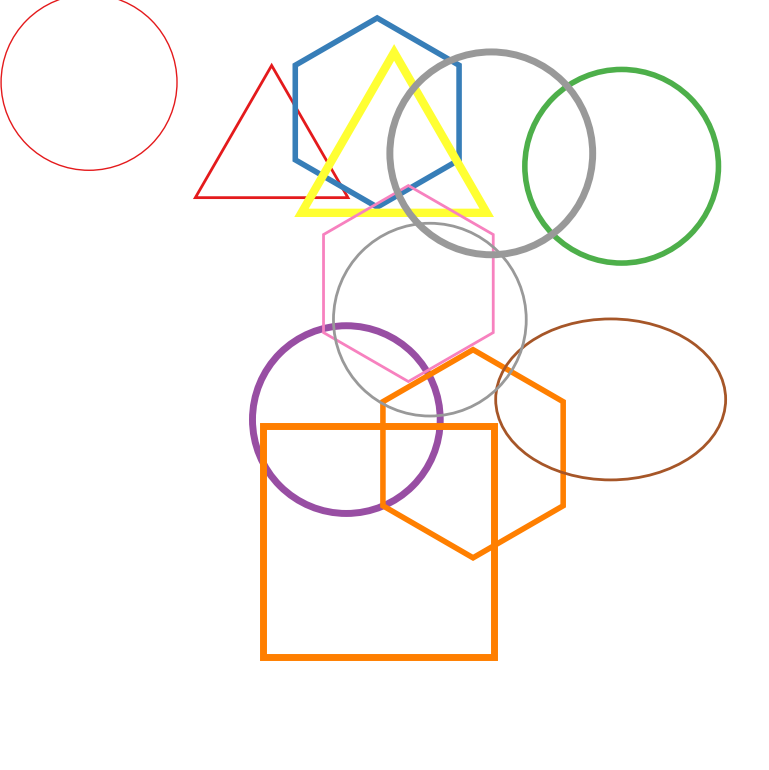[{"shape": "circle", "thickness": 0.5, "radius": 0.57, "center": [0.116, 0.893]}, {"shape": "triangle", "thickness": 1, "radius": 0.57, "center": [0.353, 0.801]}, {"shape": "hexagon", "thickness": 2, "radius": 0.61, "center": [0.49, 0.854]}, {"shape": "circle", "thickness": 2, "radius": 0.63, "center": [0.807, 0.784]}, {"shape": "circle", "thickness": 2.5, "radius": 0.61, "center": [0.45, 0.455]}, {"shape": "hexagon", "thickness": 2, "radius": 0.68, "center": [0.614, 0.411]}, {"shape": "square", "thickness": 2.5, "radius": 0.75, "center": [0.492, 0.297]}, {"shape": "triangle", "thickness": 3, "radius": 0.69, "center": [0.512, 0.793]}, {"shape": "oval", "thickness": 1, "radius": 0.75, "center": [0.793, 0.481]}, {"shape": "hexagon", "thickness": 1, "radius": 0.64, "center": [0.53, 0.632]}, {"shape": "circle", "thickness": 1, "radius": 0.63, "center": [0.558, 0.585]}, {"shape": "circle", "thickness": 2.5, "radius": 0.66, "center": [0.638, 0.801]}]